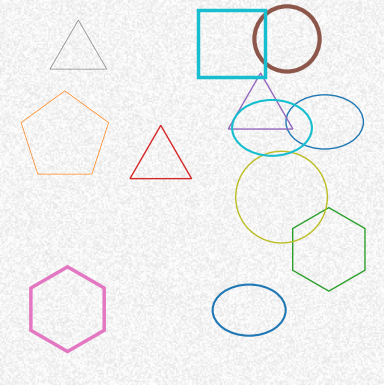[{"shape": "oval", "thickness": 1.5, "radius": 0.47, "center": [0.647, 0.194]}, {"shape": "oval", "thickness": 1, "radius": 0.5, "center": [0.843, 0.683]}, {"shape": "pentagon", "thickness": 0.5, "radius": 0.6, "center": [0.168, 0.644]}, {"shape": "hexagon", "thickness": 1, "radius": 0.54, "center": [0.854, 0.352]}, {"shape": "triangle", "thickness": 1, "radius": 0.46, "center": [0.418, 0.582]}, {"shape": "triangle", "thickness": 1, "radius": 0.48, "center": [0.677, 0.713]}, {"shape": "circle", "thickness": 3, "radius": 0.42, "center": [0.745, 0.899]}, {"shape": "hexagon", "thickness": 2.5, "radius": 0.55, "center": [0.175, 0.197]}, {"shape": "triangle", "thickness": 0.5, "radius": 0.43, "center": [0.204, 0.863]}, {"shape": "circle", "thickness": 1, "radius": 0.6, "center": [0.731, 0.488]}, {"shape": "oval", "thickness": 1.5, "radius": 0.52, "center": [0.706, 0.668]}, {"shape": "square", "thickness": 2.5, "radius": 0.43, "center": [0.602, 0.887]}]